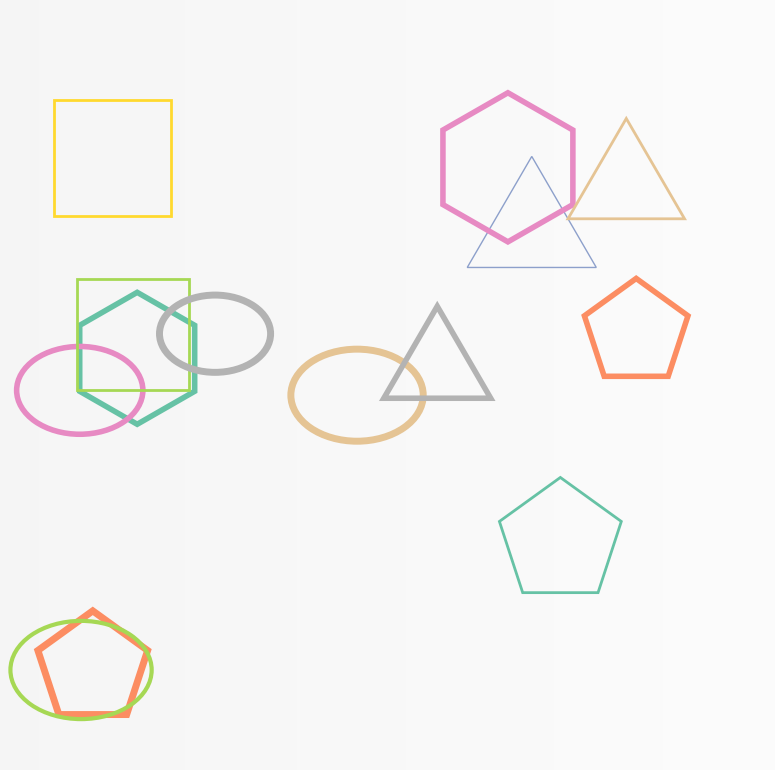[{"shape": "pentagon", "thickness": 1, "radius": 0.41, "center": [0.723, 0.297]}, {"shape": "hexagon", "thickness": 2, "radius": 0.43, "center": [0.177, 0.535]}, {"shape": "pentagon", "thickness": 2.5, "radius": 0.37, "center": [0.12, 0.132]}, {"shape": "pentagon", "thickness": 2, "radius": 0.35, "center": [0.821, 0.568]}, {"shape": "triangle", "thickness": 0.5, "radius": 0.48, "center": [0.686, 0.701]}, {"shape": "hexagon", "thickness": 2, "radius": 0.48, "center": [0.655, 0.783]}, {"shape": "oval", "thickness": 2, "radius": 0.41, "center": [0.103, 0.493]}, {"shape": "oval", "thickness": 1.5, "radius": 0.46, "center": [0.105, 0.13]}, {"shape": "square", "thickness": 1, "radius": 0.36, "center": [0.172, 0.565]}, {"shape": "square", "thickness": 1, "radius": 0.38, "center": [0.145, 0.795]}, {"shape": "triangle", "thickness": 1, "radius": 0.43, "center": [0.808, 0.759]}, {"shape": "oval", "thickness": 2.5, "radius": 0.43, "center": [0.461, 0.487]}, {"shape": "oval", "thickness": 2.5, "radius": 0.36, "center": [0.277, 0.567]}, {"shape": "triangle", "thickness": 2, "radius": 0.4, "center": [0.564, 0.523]}]